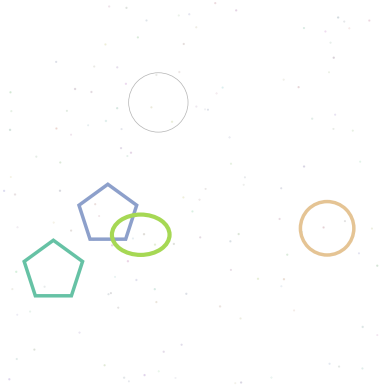[{"shape": "pentagon", "thickness": 2.5, "radius": 0.4, "center": [0.139, 0.296]}, {"shape": "pentagon", "thickness": 2.5, "radius": 0.39, "center": [0.28, 0.443]}, {"shape": "oval", "thickness": 3, "radius": 0.37, "center": [0.366, 0.39]}, {"shape": "circle", "thickness": 2.5, "radius": 0.35, "center": [0.85, 0.407]}, {"shape": "circle", "thickness": 0.5, "radius": 0.39, "center": [0.411, 0.734]}]